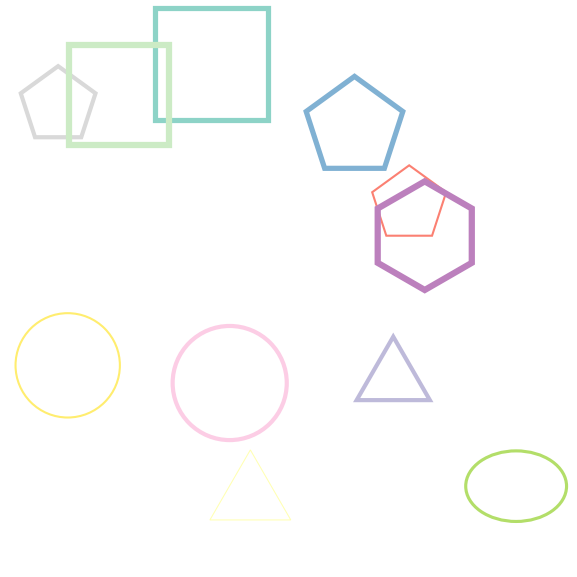[{"shape": "square", "thickness": 2.5, "radius": 0.49, "center": [0.366, 0.889]}, {"shape": "triangle", "thickness": 0.5, "radius": 0.4, "center": [0.434, 0.139]}, {"shape": "triangle", "thickness": 2, "radius": 0.37, "center": [0.681, 0.343]}, {"shape": "pentagon", "thickness": 1, "radius": 0.34, "center": [0.709, 0.645]}, {"shape": "pentagon", "thickness": 2.5, "radius": 0.44, "center": [0.614, 0.779]}, {"shape": "oval", "thickness": 1.5, "radius": 0.44, "center": [0.894, 0.157]}, {"shape": "circle", "thickness": 2, "radius": 0.49, "center": [0.398, 0.336]}, {"shape": "pentagon", "thickness": 2, "radius": 0.34, "center": [0.101, 0.817]}, {"shape": "hexagon", "thickness": 3, "radius": 0.47, "center": [0.735, 0.591]}, {"shape": "square", "thickness": 3, "radius": 0.43, "center": [0.206, 0.834]}, {"shape": "circle", "thickness": 1, "radius": 0.45, "center": [0.117, 0.367]}]